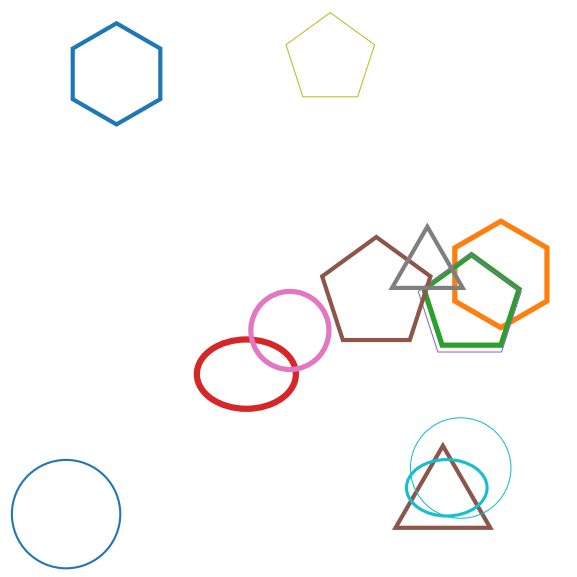[{"shape": "circle", "thickness": 1, "radius": 0.47, "center": [0.114, 0.109]}, {"shape": "hexagon", "thickness": 2, "radius": 0.44, "center": [0.202, 0.871]}, {"shape": "hexagon", "thickness": 2.5, "radius": 0.46, "center": [0.867, 0.524]}, {"shape": "pentagon", "thickness": 2.5, "radius": 0.43, "center": [0.816, 0.471]}, {"shape": "oval", "thickness": 3, "radius": 0.43, "center": [0.427, 0.351]}, {"shape": "pentagon", "thickness": 0.5, "radius": 0.47, "center": [0.813, 0.465]}, {"shape": "pentagon", "thickness": 2, "radius": 0.49, "center": [0.652, 0.49]}, {"shape": "triangle", "thickness": 2, "radius": 0.47, "center": [0.767, 0.133]}, {"shape": "circle", "thickness": 2.5, "radius": 0.34, "center": [0.502, 0.427]}, {"shape": "triangle", "thickness": 2, "radius": 0.35, "center": [0.74, 0.536]}, {"shape": "pentagon", "thickness": 0.5, "radius": 0.4, "center": [0.572, 0.897]}, {"shape": "oval", "thickness": 1.5, "radius": 0.35, "center": [0.774, 0.154]}, {"shape": "circle", "thickness": 0.5, "radius": 0.44, "center": [0.798, 0.189]}]